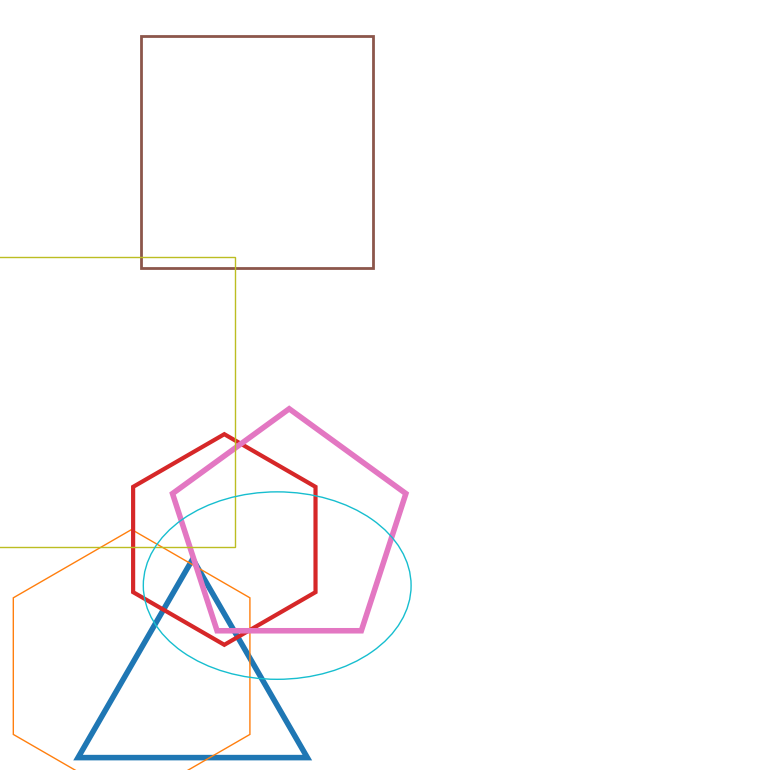[{"shape": "triangle", "thickness": 2, "radius": 0.86, "center": [0.25, 0.102]}, {"shape": "hexagon", "thickness": 0.5, "radius": 0.89, "center": [0.171, 0.135]}, {"shape": "hexagon", "thickness": 1.5, "radius": 0.68, "center": [0.291, 0.299]}, {"shape": "square", "thickness": 1, "radius": 0.75, "center": [0.334, 0.802]}, {"shape": "pentagon", "thickness": 2, "radius": 0.8, "center": [0.376, 0.31]}, {"shape": "square", "thickness": 0.5, "radius": 0.94, "center": [0.117, 0.478]}, {"shape": "oval", "thickness": 0.5, "radius": 0.87, "center": [0.36, 0.24]}]